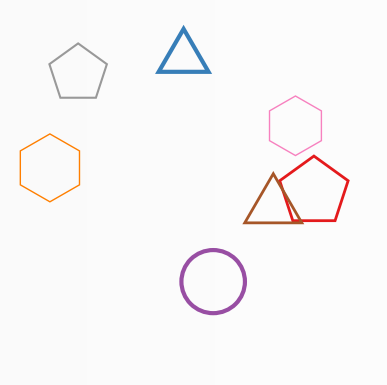[{"shape": "pentagon", "thickness": 2, "radius": 0.46, "center": [0.81, 0.502]}, {"shape": "triangle", "thickness": 3, "radius": 0.37, "center": [0.474, 0.851]}, {"shape": "circle", "thickness": 3, "radius": 0.41, "center": [0.55, 0.269]}, {"shape": "hexagon", "thickness": 1, "radius": 0.44, "center": [0.129, 0.564]}, {"shape": "triangle", "thickness": 2, "radius": 0.43, "center": [0.705, 0.464]}, {"shape": "hexagon", "thickness": 1, "radius": 0.39, "center": [0.762, 0.673]}, {"shape": "pentagon", "thickness": 1.5, "radius": 0.39, "center": [0.202, 0.809]}]